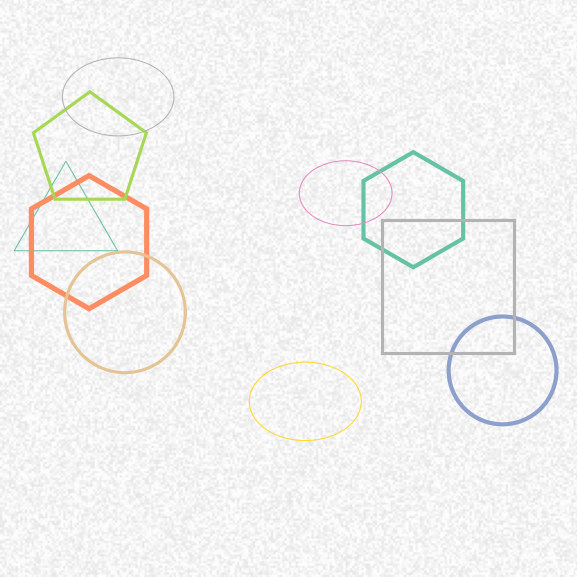[{"shape": "triangle", "thickness": 0.5, "radius": 0.52, "center": [0.114, 0.617]}, {"shape": "hexagon", "thickness": 2, "radius": 0.5, "center": [0.716, 0.636]}, {"shape": "hexagon", "thickness": 2.5, "radius": 0.58, "center": [0.154, 0.58]}, {"shape": "circle", "thickness": 2, "radius": 0.47, "center": [0.87, 0.358]}, {"shape": "oval", "thickness": 0.5, "radius": 0.4, "center": [0.599, 0.665]}, {"shape": "pentagon", "thickness": 1.5, "radius": 0.51, "center": [0.156, 0.737]}, {"shape": "oval", "thickness": 0.5, "radius": 0.48, "center": [0.529, 0.304]}, {"shape": "circle", "thickness": 1.5, "radius": 0.52, "center": [0.216, 0.458]}, {"shape": "square", "thickness": 1.5, "radius": 0.57, "center": [0.776, 0.503]}, {"shape": "oval", "thickness": 0.5, "radius": 0.48, "center": [0.205, 0.831]}]